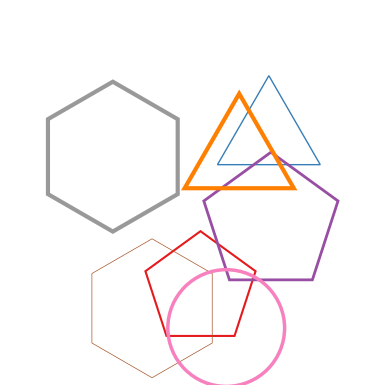[{"shape": "pentagon", "thickness": 1.5, "radius": 0.75, "center": [0.521, 0.249]}, {"shape": "triangle", "thickness": 1, "radius": 0.77, "center": [0.698, 0.649]}, {"shape": "pentagon", "thickness": 2, "radius": 0.92, "center": [0.704, 0.421]}, {"shape": "triangle", "thickness": 3, "radius": 0.82, "center": [0.621, 0.593]}, {"shape": "hexagon", "thickness": 0.5, "radius": 0.9, "center": [0.395, 0.199]}, {"shape": "circle", "thickness": 2.5, "radius": 0.76, "center": [0.588, 0.148]}, {"shape": "hexagon", "thickness": 3, "radius": 0.97, "center": [0.293, 0.593]}]